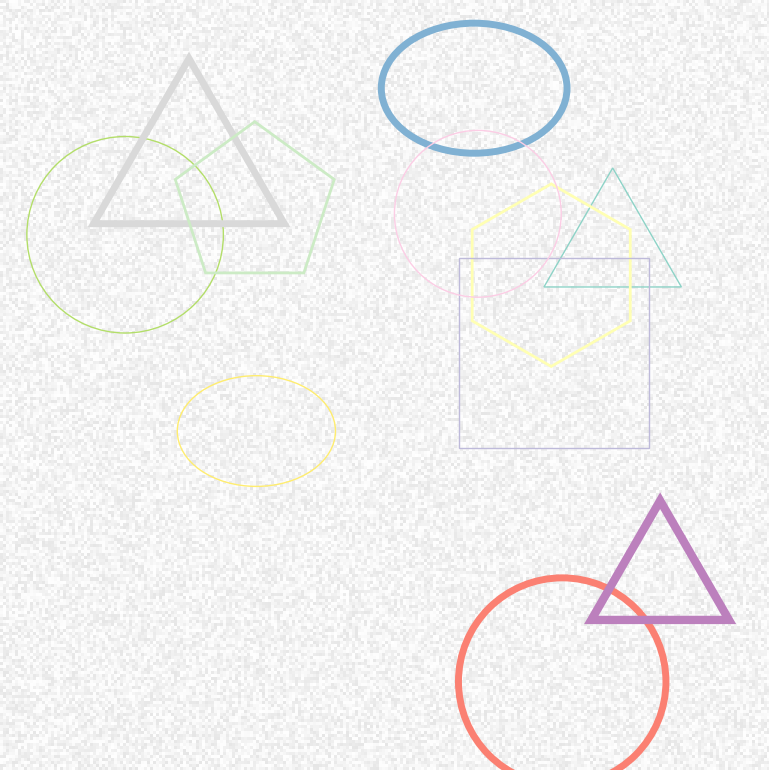[{"shape": "triangle", "thickness": 0.5, "radius": 0.52, "center": [0.796, 0.679]}, {"shape": "hexagon", "thickness": 1, "radius": 0.59, "center": [0.716, 0.643]}, {"shape": "square", "thickness": 0.5, "radius": 0.62, "center": [0.72, 0.541]}, {"shape": "circle", "thickness": 2.5, "radius": 0.67, "center": [0.73, 0.115]}, {"shape": "oval", "thickness": 2.5, "radius": 0.6, "center": [0.616, 0.885]}, {"shape": "circle", "thickness": 0.5, "radius": 0.64, "center": [0.162, 0.695]}, {"shape": "circle", "thickness": 0.5, "radius": 0.54, "center": [0.621, 0.722]}, {"shape": "triangle", "thickness": 2.5, "radius": 0.71, "center": [0.245, 0.781]}, {"shape": "triangle", "thickness": 3, "radius": 0.52, "center": [0.857, 0.247]}, {"shape": "pentagon", "thickness": 1, "radius": 0.54, "center": [0.331, 0.733]}, {"shape": "oval", "thickness": 0.5, "radius": 0.51, "center": [0.333, 0.44]}]